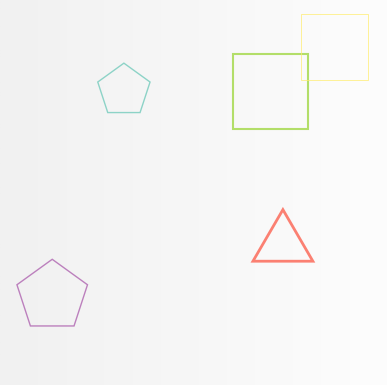[{"shape": "pentagon", "thickness": 1, "radius": 0.35, "center": [0.32, 0.765]}, {"shape": "triangle", "thickness": 2, "radius": 0.45, "center": [0.73, 0.366]}, {"shape": "square", "thickness": 1.5, "radius": 0.49, "center": [0.698, 0.762]}, {"shape": "pentagon", "thickness": 1, "radius": 0.48, "center": [0.135, 0.231]}, {"shape": "square", "thickness": 0.5, "radius": 0.43, "center": [0.863, 0.878]}]